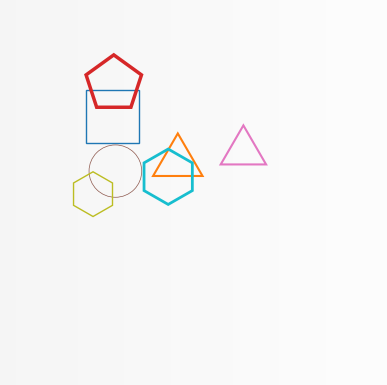[{"shape": "square", "thickness": 1, "radius": 0.34, "center": [0.289, 0.698]}, {"shape": "triangle", "thickness": 1.5, "radius": 0.37, "center": [0.459, 0.58]}, {"shape": "pentagon", "thickness": 2.5, "radius": 0.38, "center": [0.294, 0.782]}, {"shape": "circle", "thickness": 0.5, "radius": 0.34, "center": [0.298, 0.556]}, {"shape": "triangle", "thickness": 1.5, "radius": 0.34, "center": [0.628, 0.607]}, {"shape": "hexagon", "thickness": 1, "radius": 0.29, "center": [0.24, 0.496]}, {"shape": "hexagon", "thickness": 2, "radius": 0.36, "center": [0.434, 0.541]}]